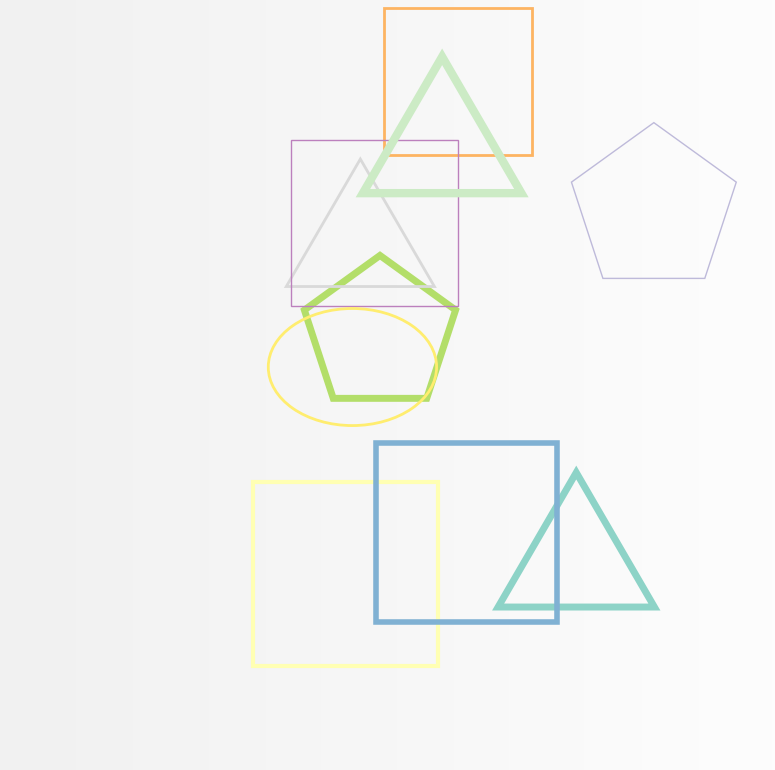[{"shape": "triangle", "thickness": 2.5, "radius": 0.58, "center": [0.744, 0.27]}, {"shape": "square", "thickness": 1.5, "radius": 0.6, "center": [0.446, 0.255]}, {"shape": "pentagon", "thickness": 0.5, "radius": 0.56, "center": [0.844, 0.729]}, {"shape": "square", "thickness": 2, "radius": 0.58, "center": [0.602, 0.309]}, {"shape": "square", "thickness": 1, "radius": 0.48, "center": [0.59, 0.894]}, {"shape": "pentagon", "thickness": 2.5, "radius": 0.51, "center": [0.49, 0.566]}, {"shape": "triangle", "thickness": 1, "radius": 0.55, "center": [0.465, 0.683]}, {"shape": "square", "thickness": 0.5, "radius": 0.54, "center": [0.484, 0.711]}, {"shape": "triangle", "thickness": 3, "radius": 0.59, "center": [0.571, 0.808]}, {"shape": "oval", "thickness": 1, "radius": 0.54, "center": [0.455, 0.523]}]